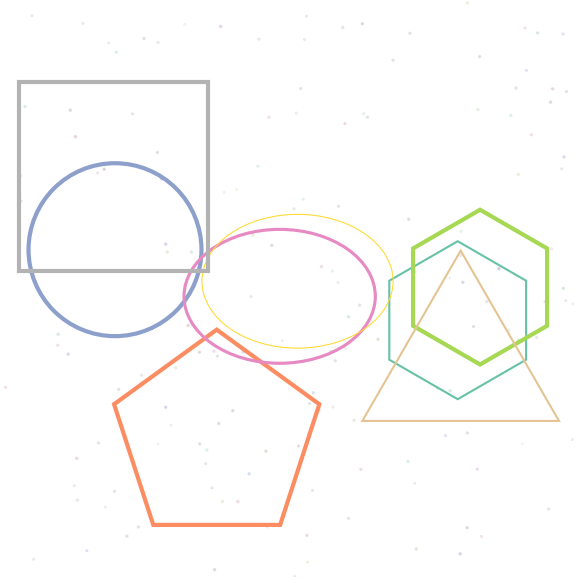[{"shape": "hexagon", "thickness": 1, "radius": 0.68, "center": [0.793, 0.445]}, {"shape": "pentagon", "thickness": 2, "radius": 0.93, "center": [0.375, 0.241]}, {"shape": "circle", "thickness": 2, "radius": 0.75, "center": [0.199, 0.567]}, {"shape": "oval", "thickness": 1.5, "radius": 0.83, "center": [0.484, 0.486]}, {"shape": "hexagon", "thickness": 2, "radius": 0.67, "center": [0.831, 0.502]}, {"shape": "oval", "thickness": 0.5, "radius": 0.83, "center": [0.515, 0.512]}, {"shape": "triangle", "thickness": 1, "radius": 0.98, "center": [0.798, 0.369]}, {"shape": "square", "thickness": 2, "radius": 0.82, "center": [0.196, 0.694]}]